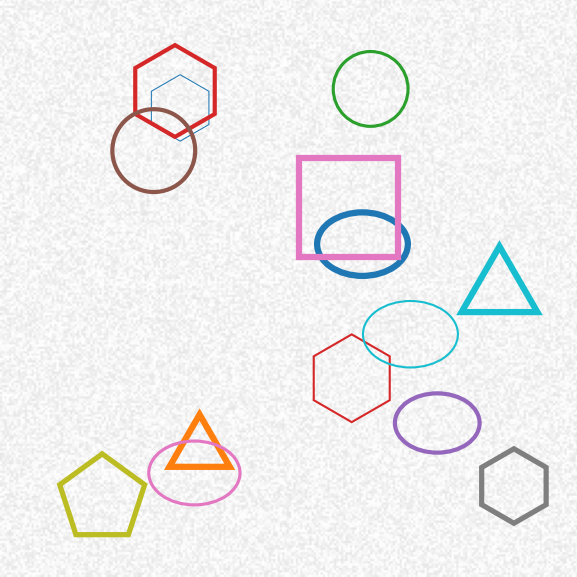[{"shape": "hexagon", "thickness": 0.5, "radius": 0.29, "center": [0.312, 0.812]}, {"shape": "oval", "thickness": 3, "radius": 0.39, "center": [0.628, 0.576]}, {"shape": "triangle", "thickness": 3, "radius": 0.3, "center": [0.346, 0.221]}, {"shape": "circle", "thickness": 1.5, "radius": 0.32, "center": [0.642, 0.845]}, {"shape": "hexagon", "thickness": 1, "radius": 0.38, "center": [0.609, 0.344]}, {"shape": "hexagon", "thickness": 2, "radius": 0.4, "center": [0.303, 0.842]}, {"shape": "oval", "thickness": 2, "radius": 0.37, "center": [0.757, 0.267]}, {"shape": "circle", "thickness": 2, "radius": 0.36, "center": [0.266, 0.738]}, {"shape": "oval", "thickness": 1.5, "radius": 0.39, "center": [0.337, 0.18]}, {"shape": "square", "thickness": 3, "radius": 0.43, "center": [0.603, 0.64]}, {"shape": "hexagon", "thickness": 2.5, "radius": 0.32, "center": [0.89, 0.158]}, {"shape": "pentagon", "thickness": 2.5, "radius": 0.39, "center": [0.177, 0.136]}, {"shape": "oval", "thickness": 1, "radius": 0.41, "center": [0.711, 0.42]}, {"shape": "triangle", "thickness": 3, "radius": 0.38, "center": [0.865, 0.497]}]